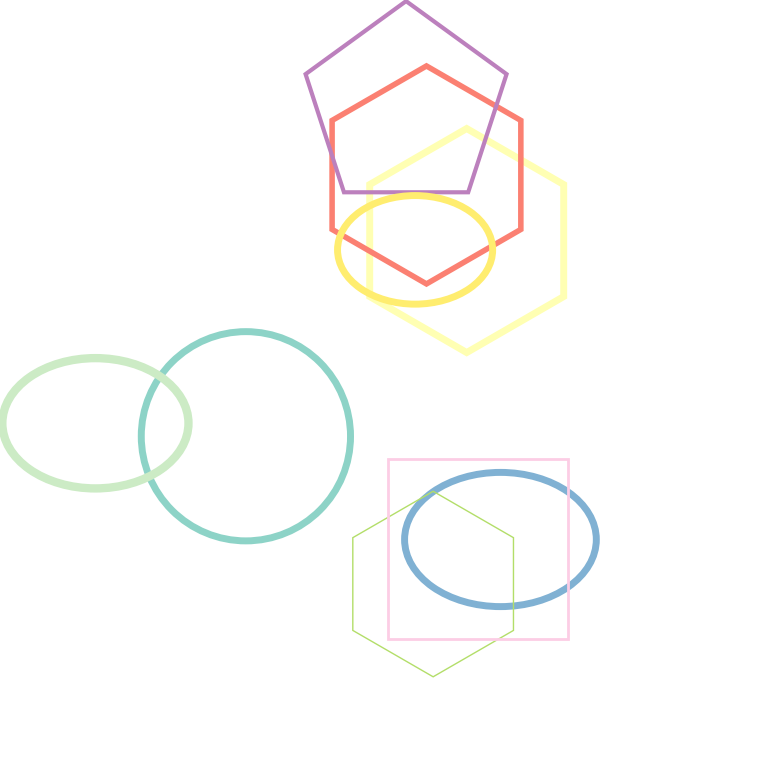[{"shape": "circle", "thickness": 2.5, "radius": 0.68, "center": [0.319, 0.433]}, {"shape": "hexagon", "thickness": 2.5, "radius": 0.73, "center": [0.606, 0.688]}, {"shape": "hexagon", "thickness": 2, "radius": 0.71, "center": [0.554, 0.773]}, {"shape": "oval", "thickness": 2.5, "radius": 0.62, "center": [0.65, 0.299]}, {"shape": "hexagon", "thickness": 0.5, "radius": 0.6, "center": [0.563, 0.242]}, {"shape": "square", "thickness": 1, "radius": 0.59, "center": [0.621, 0.287]}, {"shape": "pentagon", "thickness": 1.5, "radius": 0.69, "center": [0.527, 0.861]}, {"shape": "oval", "thickness": 3, "radius": 0.6, "center": [0.124, 0.45]}, {"shape": "oval", "thickness": 2.5, "radius": 0.5, "center": [0.539, 0.676]}]